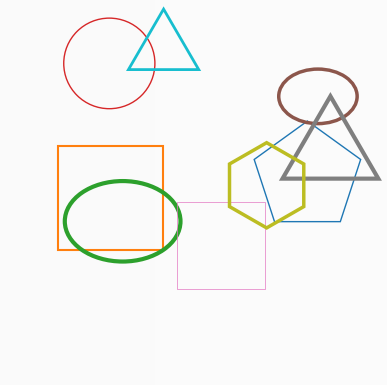[{"shape": "pentagon", "thickness": 1, "radius": 0.72, "center": [0.793, 0.541]}, {"shape": "square", "thickness": 1.5, "radius": 0.68, "center": [0.285, 0.486]}, {"shape": "oval", "thickness": 3, "radius": 0.75, "center": [0.317, 0.425]}, {"shape": "circle", "thickness": 1, "radius": 0.59, "center": [0.282, 0.835]}, {"shape": "oval", "thickness": 2.5, "radius": 0.51, "center": [0.82, 0.75]}, {"shape": "square", "thickness": 0.5, "radius": 0.57, "center": [0.57, 0.362]}, {"shape": "triangle", "thickness": 3, "radius": 0.71, "center": [0.853, 0.607]}, {"shape": "hexagon", "thickness": 2.5, "radius": 0.55, "center": [0.688, 0.519]}, {"shape": "triangle", "thickness": 2, "radius": 0.52, "center": [0.422, 0.872]}]